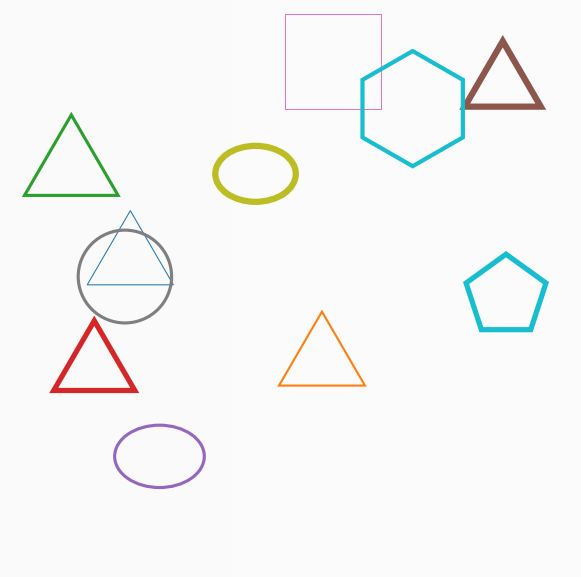[{"shape": "triangle", "thickness": 0.5, "radius": 0.43, "center": [0.224, 0.549]}, {"shape": "triangle", "thickness": 1, "radius": 0.43, "center": [0.554, 0.374]}, {"shape": "triangle", "thickness": 1.5, "radius": 0.46, "center": [0.123, 0.707]}, {"shape": "triangle", "thickness": 2.5, "radius": 0.4, "center": [0.162, 0.363]}, {"shape": "oval", "thickness": 1.5, "radius": 0.39, "center": [0.274, 0.209]}, {"shape": "triangle", "thickness": 3, "radius": 0.38, "center": [0.865, 0.852]}, {"shape": "square", "thickness": 0.5, "radius": 0.41, "center": [0.573, 0.893]}, {"shape": "circle", "thickness": 1.5, "radius": 0.4, "center": [0.215, 0.52]}, {"shape": "oval", "thickness": 3, "radius": 0.35, "center": [0.44, 0.698]}, {"shape": "pentagon", "thickness": 2.5, "radius": 0.36, "center": [0.871, 0.487]}, {"shape": "hexagon", "thickness": 2, "radius": 0.5, "center": [0.71, 0.811]}]